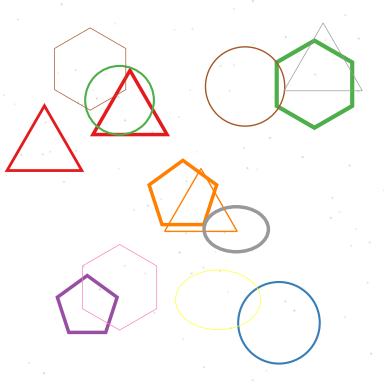[{"shape": "triangle", "thickness": 2.5, "radius": 0.56, "center": [0.338, 0.706]}, {"shape": "triangle", "thickness": 2, "radius": 0.56, "center": [0.115, 0.613]}, {"shape": "circle", "thickness": 1.5, "radius": 0.53, "center": [0.725, 0.162]}, {"shape": "hexagon", "thickness": 3, "radius": 0.57, "center": [0.817, 0.781]}, {"shape": "circle", "thickness": 1.5, "radius": 0.45, "center": [0.31, 0.74]}, {"shape": "pentagon", "thickness": 2.5, "radius": 0.41, "center": [0.227, 0.203]}, {"shape": "pentagon", "thickness": 2.5, "radius": 0.46, "center": [0.475, 0.491]}, {"shape": "triangle", "thickness": 1, "radius": 0.54, "center": [0.522, 0.453]}, {"shape": "oval", "thickness": 0.5, "radius": 0.55, "center": [0.567, 0.221]}, {"shape": "circle", "thickness": 1, "radius": 0.51, "center": [0.637, 0.775]}, {"shape": "hexagon", "thickness": 0.5, "radius": 0.53, "center": [0.234, 0.821]}, {"shape": "hexagon", "thickness": 0.5, "radius": 0.56, "center": [0.311, 0.254]}, {"shape": "oval", "thickness": 2.5, "radius": 0.42, "center": [0.614, 0.405]}, {"shape": "triangle", "thickness": 0.5, "radius": 0.59, "center": [0.839, 0.823]}]